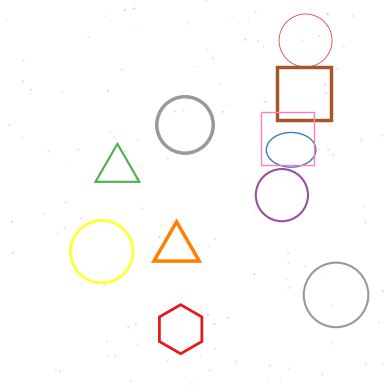[{"shape": "hexagon", "thickness": 2, "radius": 0.32, "center": [0.469, 0.145]}, {"shape": "circle", "thickness": 0.5, "radius": 0.34, "center": [0.794, 0.895]}, {"shape": "oval", "thickness": 1, "radius": 0.32, "center": [0.756, 0.611]}, {"shape": "triangle", "thickness": 1.5, "radius": 0.33, "center": [0.305, 0.561]}, {"shape": "circle", "thickness": 1.5, "radius": 0.34, "center": [0.732, 0.493]}, {"shape": "triangle", "thickness": 2.5, "radius": 0.34, "center": [0.459, 0.356]}, {"shape": "circle", "thickness": 2, "radius": 0.41, "center": [0.264, 0.346]}, {"shape": "square", "thickness": 2.5, "radius": 0.35, "center": [0.79, 0.757]}, {"shape": "square", "thickness": 1, "radius": 0.34, "center": [0.747, 0.641]}, {"shape": "circle", "thickness": 2.5, "radius": 0.37, "center": [0.481, 0.675]}, {"shape": "circle", "thickness": 1.5, "radius": 0.42, "center": [0.873, 0.234]}]